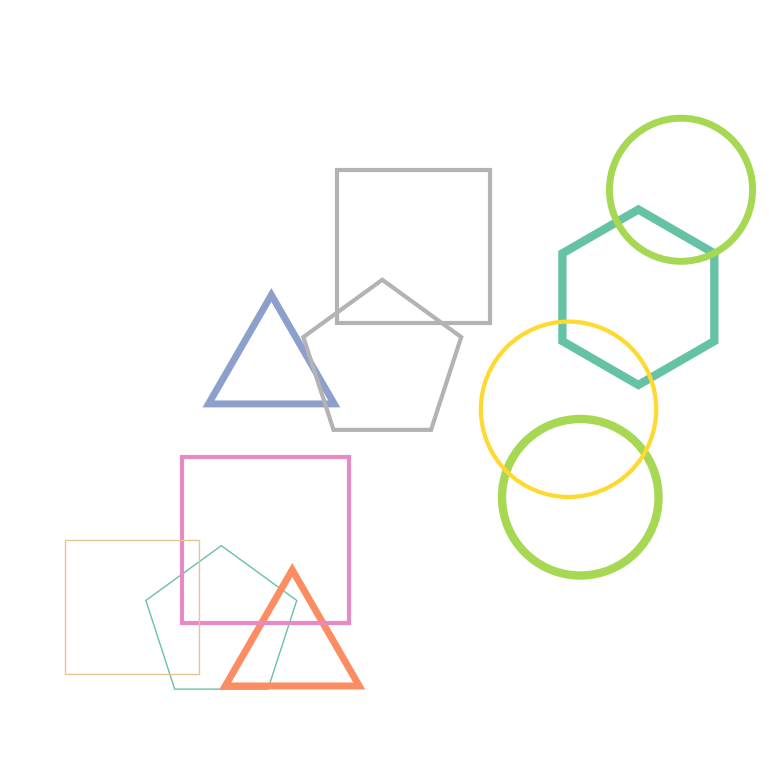[{"shape": "hexagon", "thickness": 3, "radius": 0.57, "center": [0.829, 0.614]}, {"shape": "pentagon", "thickness": 0.5, "radius": 0.51, "center": [0.287, 0.188]}, {"shape": "triangle", "thickness": 2.5, "radius": 0.5, "center": [0.38, 0.159]}, {"shape": "triangle", "thickness": 2.5, "radius": 0.47, "center": [0.352, 0.523]}, {"shape": "square", "thickness": 1.5, "radius": 0.54, "center": [0.345, 0.299]}, {"shape": "circle", "thickness": 3, "radius": 0.51, "center": [0.754, 0.354]}, {"shape": "circle", "thickness": 2.5, "radius": 0.46, "center": [0.884, 0.754]}, {"shape": "circle", "thickness": 1.5, "radius": 0.57, "center": [0.738, 0.468]}, {"shape": "square", "thickness": 0.5, "radius": 0.43, "center": [0.171, 0.211]}, {"shape": "pentagon", "thickness": 1.5, "radius": 0.54, "center": [0.496, 0.529]}, {"shape": "square", "thickness": 1.5, "radius": 0.5, "center": [0.537, 0.68]}]